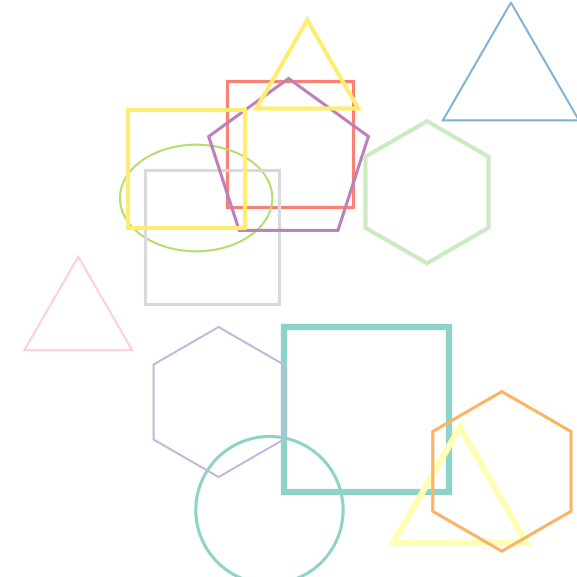[{"shape": "square", "thickness": 3, "radius": 0.71, "center": [0.635, 0.29]}, {"shape": "circle", "thickness": 1.5, "radius": 0.64, "center": [0.467, 0.116]}, {"shape": "triangle", "thickness": 3, "radius": 0.66, "center": [0.796, 0.126]}, {"shape": "hexagon", "thickness": 1, "radius": 0.65, "center": [0.378, 0.303]}, {"shape": "square", "thickness": 1.5, "radius": 0.55, "center": [0.502, 0.75]}, {"shape": "triangle", "thickness": 1, "radius": 0.68, "center": [0.885, 0.859]}, {"shape": "hexagon", "thickness": 1.5, "radius": 0.69, "center": [0.869, 0.183]}, {"shape": "oval", "thickness": 1, "radius": 0.66, "center": [0.34, 0.656]}, {"shape": "triangle", "thickness": 1, "radius": 0.54, "center": [0.136, 0.447]}, {"shape": "square", "thickness": 1.5, "radius": 0.58, "center": [0.367, 0.588]}, {"shape": "pentagon", "thickness": 1.5, "radius": 0.73, "center": [0.5, 0.718]}, {"shape": "hexagon", "thickness": 2, "radius": 0.62, "center": [0.739, 0.666]}, {"shape": "square", "thickness": 2, "radius": 0.51, "center": [0.322, 0.706]}, {"shape": "triangle", "thickness": 2, "radius": 0.51, "center": [0.532, 0.862]}]